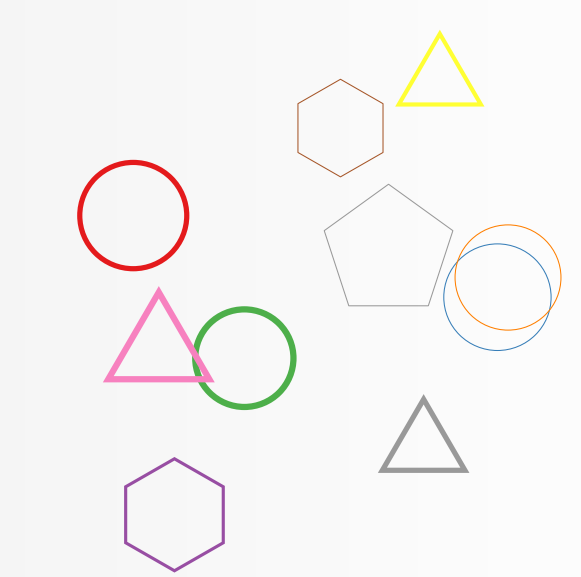[{"shape": "circle", "thickness": 2.5, "radius": 0.46, "center": [0.229, 0.626]}, {"shape": "circle", "thickness": 0.5, "radius": 0.46, "center": [0.856, 0.485]}, {"shape": "circle", "thickness": 3, "radius": 0.42, "center": [0.42, 0.379]}, {"shape": "hexagon", "thickness": 1.5, "radius": 0.48, "center": [0.3, 0.108]}, {"shape": "circle", "thickness": 0.5, "radius": 0.46, "center": [0.874, 0.519]}, {"shape": "triangle", "thickness": 2, "radius": 0.41, "center": [0.757, 0.859]}, {"shape": "hexagon", "thickness": 0.5, "radius": 0.42, "center": [0.586, 0.777]}, {"shape": "triangle", "thickness": 3, "radius": 0.5, "center": [0.273, 0.393]}, {"shape": "pentagon", "thickness": 0.5, "radius": 0.58, "center": [0.668, 0.564]}, {"shape": "triangle", "thickness": 2.5, "radius": 0.41, "center": [0.729, 0.226]}]